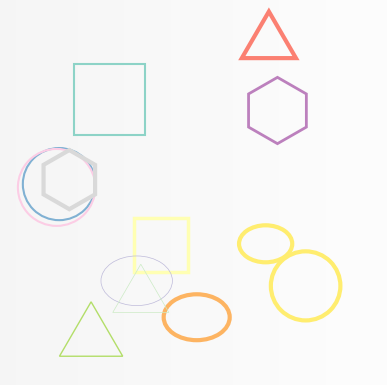[{"shape": "square", "thickness": 1.5, "radius": 0.46, "center": [0.282, 0.741]}, {"shape": "square", "thickness": 2.5, "radius": 0.35, "center": [0.416, 0.364]}, {"shape": "oval", "thickness": 0.5, "radius": 0.46, "center": [0.353, 0.271]}, {"shape": "triangle", "thickness": 3, "radius": 0.4, "center": [0.694, 0.889]}, {"shape": "circle", "thickness": 1.5, "radius": 0.47, "center": [0.153, 0.522]}, {"shape": "oval", "thickness": 3, "radius": 0.43, "center": [0.508, 0.176]}, {"shape": "triangle", "thickness": 1, "radius": 0.47, "center": [0.235, 0.122]}, {"shape": "circle", "thickness": 1.5, "radius": 0.5, "center": [0.146, 0.513]}, {"shape": "hexagon", "thickness": 3, "radius": 0.38, "center": [0.179, 0.533]}, {"shape": "hexagon", "thickness": 2, "radius": 0.43, "center": [0.716, 0.713]}, {"shape": "triangle", "thickness": 0.5, "radius": 0.42, "center": [0.363, 0.23]}, {"shape": "circle", "thickness": 3, "radius": 0.45, "center": [0.789, 0.257]}, {"shape": "oval", "thickness": 3, "radius": 0.34, "center": [0.686, 0.367]}]